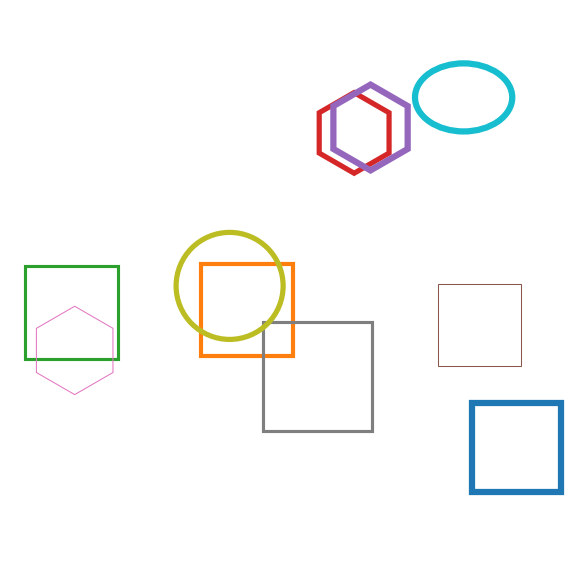[{"shape": "square", "thickness": 3, "radius": 0.39, "center": [0.895, 0.224]}, {"shape": "square", "thickness": 2, "radius": 0.4, "center": [0.428, 0.462]}, {"shape": "square", "thickness": 1.5, "radius": 0.4, "center": [0.124, 0.458]}, {"shape": "hexagon", "thickness": 2.5, "radius": 0.35, "center": [0.613, 0.769]}, {"shape": "hexagon", "thickness": 3, "radius": 0.37, "center": [0.642, 0.778]}, {"shape": "square", "thickness": 0.5, "radius": 0.36, "center": [0.83, 0.436]}, {"shape": "hexagon", "thickness": 0.5, "radius": 0.38, "center": [0.129, 0.392]}, {"shape": "square", "thickness": 1.5, "radius": 0.47, "center": [0.549, 0.347]}, {"shape": "circle", "thickness": 2.5, "radius": 0.46, "center": [0.398, 0.504]}, {"shape": "oval", "thickness": 3, "radius": 0.42, "center": [0.803, 0.83]}]